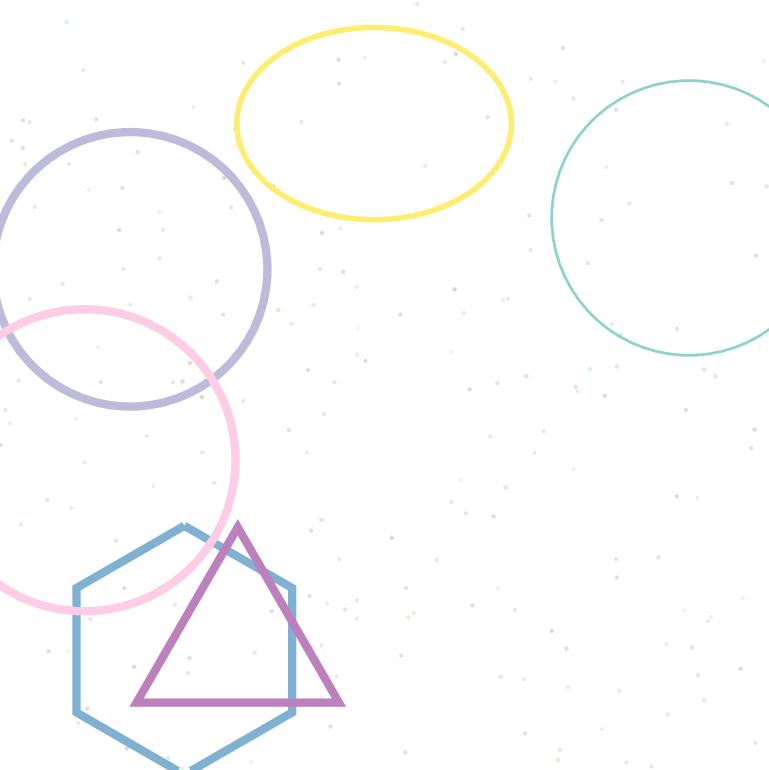[{"shape": "circle", "thickness": 1, "radius": 0.89, "center": [0.895, 0.717]}, {"shape": "circle", "thickness": 3, "radius": 0.89, "center": [0.169, 0.65]}, {"shape": "hexagon", "thickness": 3, "radius": 0.81, "center": [0.239, 0.156]}, {"shape": "circle", "thickness": 3, "radius": 0.98, "center": [0.11, 0.402]}, {"shape": "triangle", "thickness": 3, "radius": 0.76, "center": [0.309, 0.163]}, {"shape": "oval", "thickness": 2, "radius": 0.89, "center": [0.486, 0.839]}]